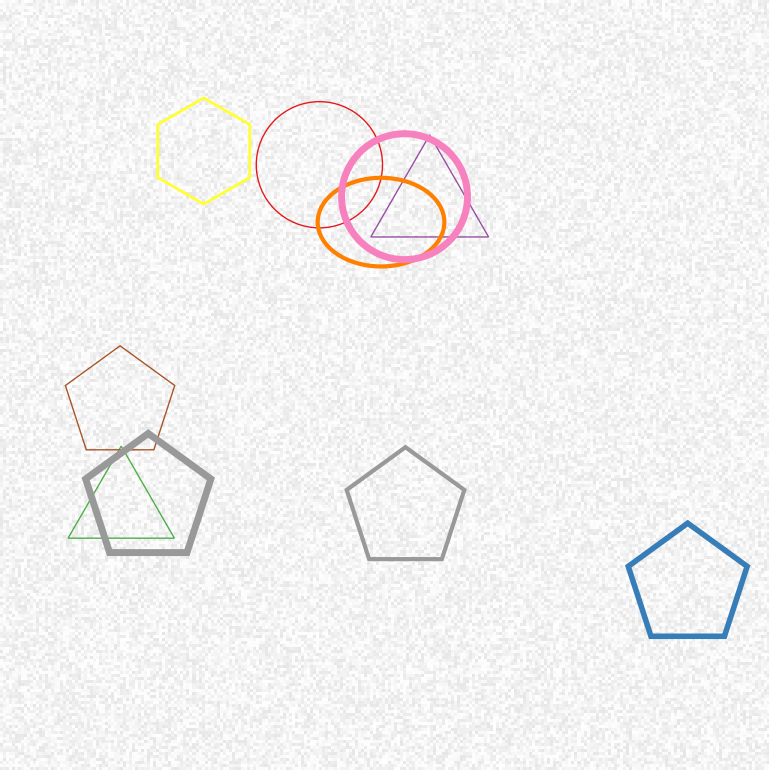[{"shape": "circle", "thickness": 0.5, "radius": 0.41, "center": [0.415, 0.786]}, {"shape": "pentagon", "thickness": 2, "radius": 0.41, "center": [0.893, 0.239]}, {"shape": "triangle", "thickness": 0.5, "radius": 0.4, "center": [0.157, 0.341]}, {"shape": "triangle", "thickness": 0.5, "radius": 0.44, "center": [0.558, 0.736]}, {"shape": "oval", "thickness": 1.5, "radius": 0.41, "center": [0.495, 0.712]}, {"shape": "hexagon", "thickness": 1, "radius": 0.34, "center": [0.265, 0.804]}, {"shape": "pentagon", "thickness": 0.5, "radius": 0.37, "center": [0.156, 0.476]}, {"shape": "circle", "thickness": 2.5, "radius": 0.41, "center": [0.525, 0.745]}, {"shape": "pentagon", "thickness": 2.5, "radius": 0.43, "center": [0.193, 0.352]}, {"shape": "pentagon", "thickness": 1.5, "radius": 0.4, "center": [0.527, 0.339]}]